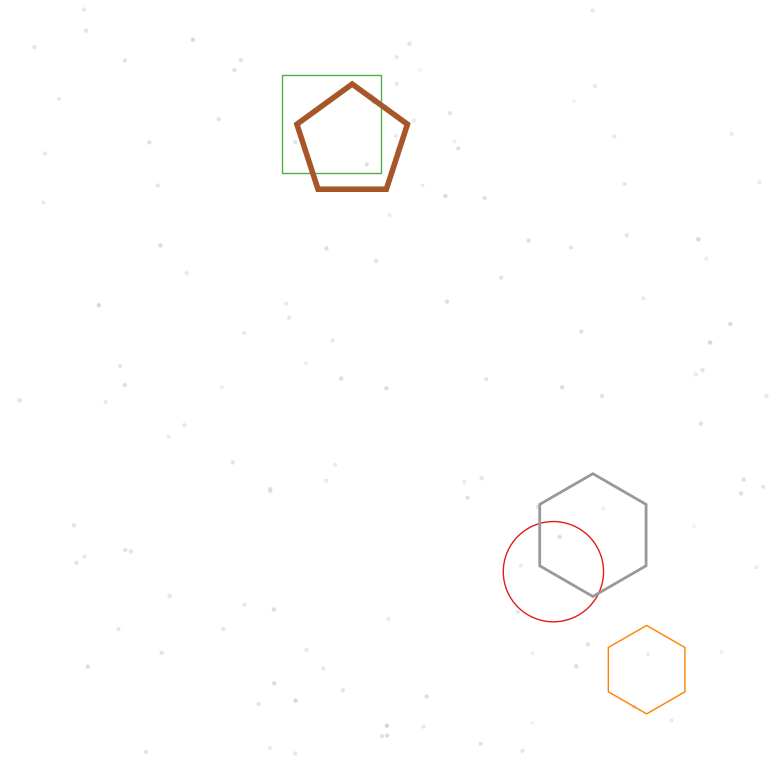[{"shape": "circle", "thickness": 0.5, "radius": 0.33, "center": [0.719, 0.258]}, {"shape": "square", "thickness": 0.5, "radius": 0.32, "center": [0.43, 0.839]}, {"shape": "hexagon", "thickness": 0.5, "radius": 0.29, "center": [0.84, 0.13]}, {"shape": "pentagon", "thickness": 2, "radius": 0.38, "center": [0.457, 0.815]}, {"shape": "hexagon", "thickness": 1, "radius": 0.4, "center": [0.77, 0.305]}]